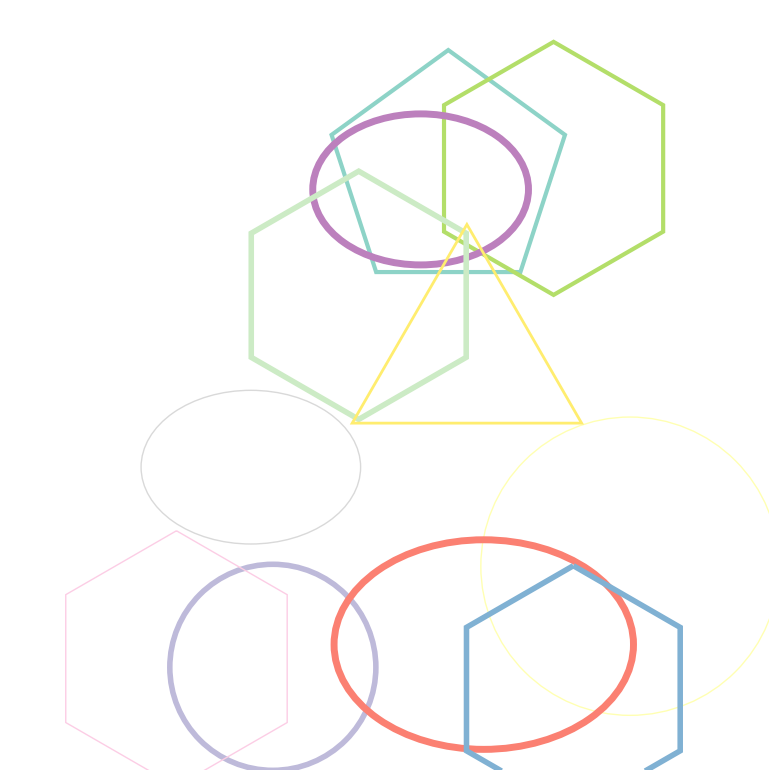[{"shape": "pentagon", "thickness": 1.5, "radius": 0.8, "center": [0.582, 0.776]}, {"shape": "circle", "thickness": 0.5, "radius": 0.97, "center": [0.818, 0.265]}, {"shape": "circle", "thickness": 2, "radius": 0.67, "center": [0.354, 0.133]}, {"shape": "oval", "thickness": 2.5, "radius": 0.97, "center": [0.628, 0.163]}, {"shape": "hexagon", "thickness": 2, "radius": 0.8, "center": [0.745, 0.105]}, {"shape": "hexagon", "thickness": 1.5, "radius": 0.82, "center": [0.719, 0.781]}, {"shape": "hexagon", "thickness": 0.5, "radius": 0.83, "center": [0.229, 0.145]}, {"shape": "oval", "thickness": 0.5, "radius": 0.71, "center": [0.326, 0.393]}, {"shape": "oval", "thickness": 2.5, "radius": 0.7, "center": [0.546, 0.754]}, {"shape": "hexagon", "thickness": 2, "radius": 0.81, "center": [0.466, 0.617]}, {"shape": "triangle", "thickness": 1, "radius": 0.86, "center": [0.606, 0.536]}]